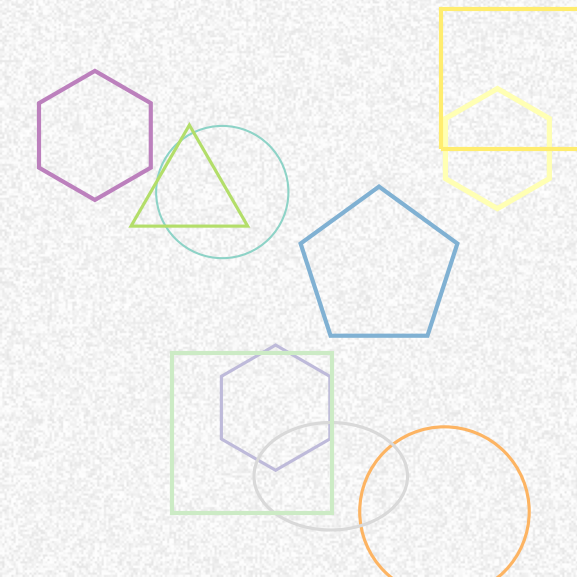[{"shape": "circle", "thickness": 1, "radius": 0.57, "center": [0.385, 0.667]}, {"shape": "hexagon", "thickness": 2.5, "radius": 0.52, "center": [0.861, 0.742]}, {"shape": "hexagon", "thickness": 1.5, "radius": 0.54, "center": [0.477, 0.293]}, {"shape": "pentagon", "thickness": 2, "radius": 0.71, "center": [0.656, 0.533]}, {"shape": "circle", "thickness": 1.5, "radius": 0.73, "center": [0.77, 0.113]}, {"shape": "triangle", "thickness": 1.5, "radius": 0.58, "center": [0.328, 0.666]}, {"shape": "oval", "thickness": 1.5, "radius": 0.66, "center": [0.573, 0.174]}, {"shape": "hexagon", "thickness": 2, "radius": 0.56, "center": [0.164, 0.765]}, {"shape": "square", "thickness": 2, "radius": 0.69, "center": [0.436, 0.249]}, {"shape": "square", "thickness": 2, "radius": 0.6, "center": [0.884, 0.862]}]